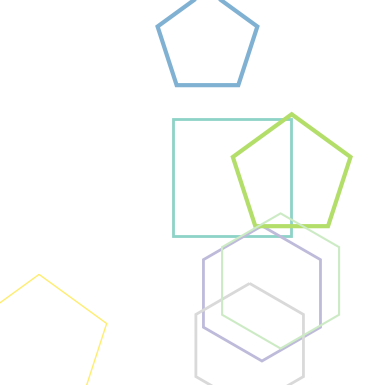[{"shape": "square", "thickness": 2, "radius": 0.77, "center": [0.602, 0.539]}, {"shape": "hexagon", "thickness": 2, "radius": 0.88, "center": [0.68, 0.238]}, {"shape": "pentagon", "thickness": 3, "radius": 0.68, "center": [0.539, 0.889]}, {"shape": "pentagon", "thickness": 3, "radius": 0.8, "center": [0.758, 0.543]}, {"shape": "hexagon", "thickness": 2, "radius": 0.81, "center": [0.648, 0.103]}, {"shape": "hexagon", "thickness": 1.5, "radius": 0.88, "center": [0.729, 0.27]}, {"shape": "pentagon", "thickness": 1, "radius": 0.92, "center": [0.101, 0.103]}]